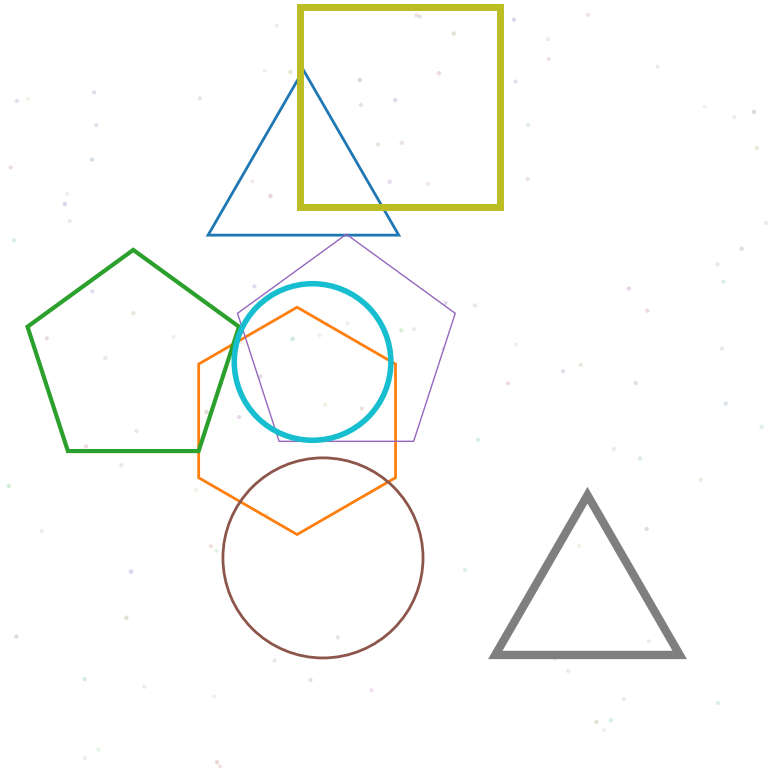[{"shape": "triangle", "thickness": 1, "radius": 0.71, "center": [0.394, 0.766]}, {"shape": "hexagon", "thickness": 1, "radius": 0.74, "center": [0.386, 0.453]}, {"shape": "pentagon", "thickness": 1.5, "radius": 0.72, "center": [0.173, 0.531]}, {"shape": "pentagon", "thickness": 0.5, "radius": 0.74, "center": [0.45, 0.547]}, {"shape": "circle", "thickness": 1, "radius": 0.65, "center": [0.419, 0.275]}, {"shape": "triangle", "thickness": 3, "radius": 0.69, "center": [0.763, 0.219]}, {"shape": "square", "thickness": 2.5, "radius": 0.65, "center": [0.519, 0.861]}, {"shape": "circle", "thickness": 2, "radius": 0.51, "center": [0.406, 0.53]}]